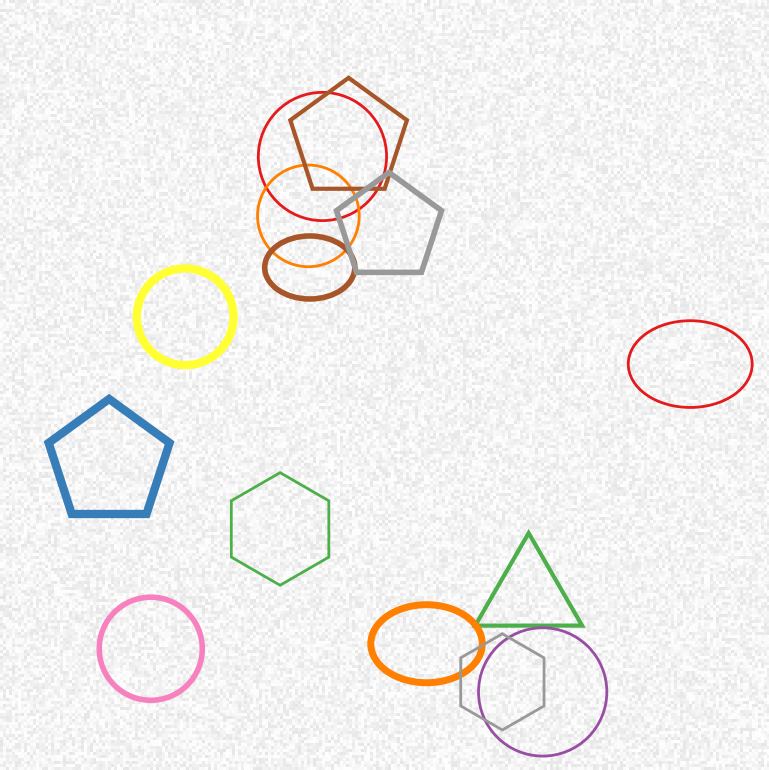[{"shape": "circle", "thickness": 1, "radius": 0.42, "center": [0.419, 0.797]}, {"shape": "oval", "thickness": 1, "radius": 0.4, "center": [0.896, 0.527]}, {"shape": "pentagon", "thickness": 3, "radius": 0.41, "center": [0.142, 0.399]}, {"shape": "hexagon", "thickness": 1, "radius": 0.37, "center": [0.364, 0.313]}, {"shape": "triangle", "thickness": 1.5, "radius": 0.4, "center": [0.687, 0.228]}, {"shape": "circle", "thickness": 1, "radius": 0.42, "center": [0.705, 0.101]}, {"shape": "circle", "thickness": 1, "radius": 0.33, "center": [0.4, 0.72]}, {"shape": "oval", "thickness": 2.5, "radius": 0.36, "center": [0.554, 0.164]}, {"shape": "circle", "thickness": 3, "radius": 0.31, "center": [0.241, 0.589]}, {"shape": "pentagon", "thickness": 1.5, "radius": 0.4, "center": [0.453, 0.819]}, {"shape": "oval", "thickness": 2, "radius": 0.29, "center": [0.402, 0.653]}, {"shape": "circle", "thickness": 2, "radius": 0.33, "center": [0.196, 0.157]}, {"shape": "hexagon", "thickness": 1, "radius": 0.31, "center": [0.652, 0.114]}, {"shape": "pentagon", "thickness": 2, "radius": 0.36, "center": [0.505, 0.704]}]